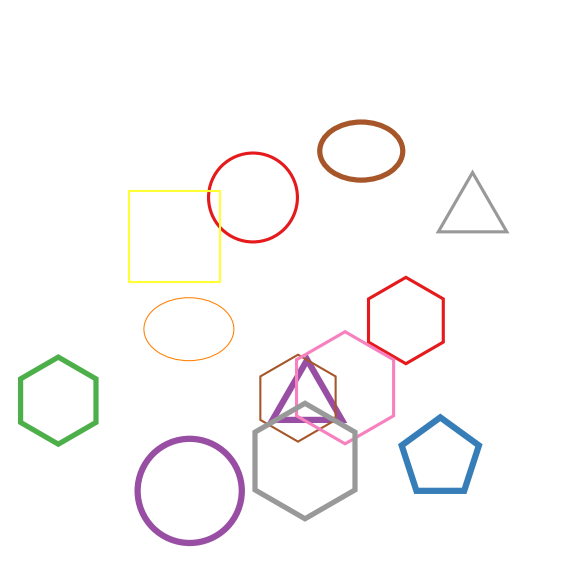[{"shape": "circle", "thickness": 1.5, "radius": 0.38, "center": [0.438, 0.657]}, {"shape": "hexagon", "thickness": 1.5, "radius": 0.37, "center": [0.703, 0.444]}, {"shape": "pentagon", "thickness": 3, "radius": 0.35, "center": [0.762, 0.206]}, {"shape": "hexagon", "thickness": 2.5, "radius": 0.38, "center": [0.101, 0.305]}, {"shape": "triangle", "thickness": 3, "radius": 0.35, "center": [0.532, 0.307]}, {"shape": "circle", "thickness": 3, "radius": 0.45, "center": [0.329, 0.149]}, {"shape": "oval", "thickness": 0.5, "radius": 0.39, "center": [0.327, 0.429]}, {"shape": "square", "thickness": 1, "radius": 0.39, "center": [0.302, 0.589]}, {"shape": "hexagon", "thickness": 1, "radius": 0.38, "center": [0.516, 0.31]}, {"shape": "oval", "thickness": 2.5, "radius": 0.36, "center": [0.626, 0.738]}, {"shape": "hexagon", "thickness": 1.5, "radius": 0.49, "center": [0.598, 0.328]}, {"shape": "triangle", "thickness": 1.5, "radius": 0.34, "center": [0.818, 0.632]}, {"shape": "hexagon", "thickness": 2.5, "radius": 0.5, "center": [0.528, 0.201]}]